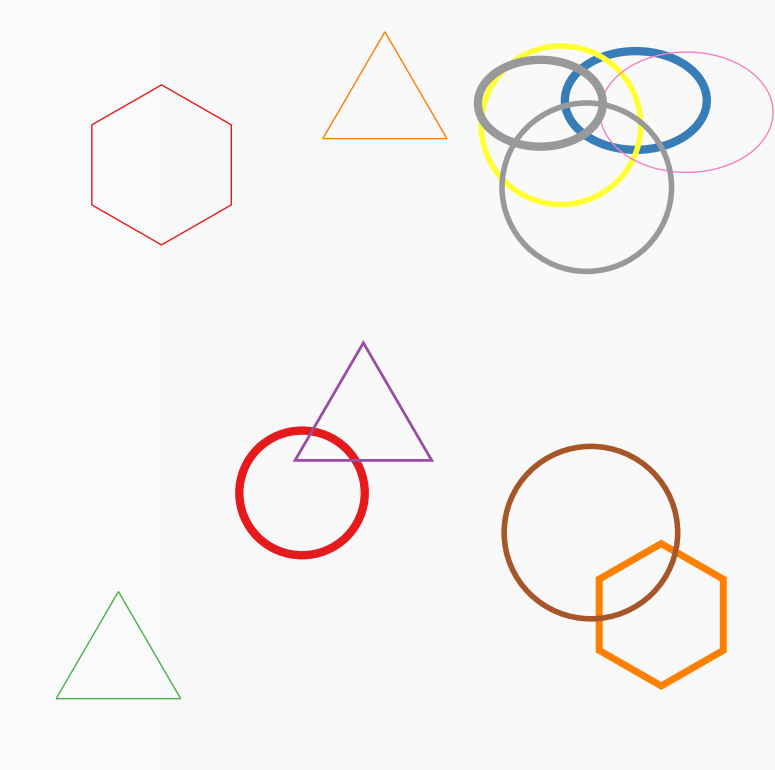[{"shape": "circle", "thickness": 3, "radius": 0.4, "center": [0.39, 0.36]}, {"shape": "hexagon", "thickness": 0.5, "radius": 0.52, "center": [0.208, 0.786]}, {"shape": "oval", "thickness": 3, "radius": 0.46, "center": [0.82, 0.87]}, {"shape": "triangle", "thickness": 0.5, "radius": 0.46, "center": [0.153, 0.139]}, {"shape": "triangle", "thickness": 1, "radius": 0.51, "center": [0.469, 0.453]}, {"shape": "hexagon", "thickness": 2.5, "radius": 0.46, "center": [0.853, 0.202]}, {"shape": "triangle", "thickness": 0.5, "radius": 0.46, "center": [0.497, 0.866]}, {"shape": "circle", "thickness": 2, "radius": 0.51, "center": [0.724, 0.837]}, {"shape": "circle", "thickness": 2, "radius": 0.56, "center": [0.762, 0.308]}, {"shape": "oval", "thickness": 0.5, "radius": 0.56, "center": [0.886, 0.854]}, {"shape": "oval", "thickness": 3, "radius": 0.4, "center": [0.697, 0.866]}, {"shape": "circle", "thickness": 2, "radius": 0.55, "center": [0.757, 0.757]}]